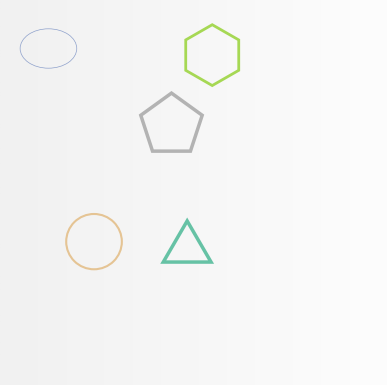[{"shape": "triangle", "thickness": 2.5, "radius": 0.36, "center": [0.483, 0.355]}, {"shape": "oval", "thickness": 0.5, "radius": 0.37, "center": [0.125, 0.874]}, {"shape": "hexagon", "thickness": 2, "radius": 0.39, "center": [0.548, 0.857]}, {"shape": "circle", "thickness": 1.5, "radius": 0.36, "center": [0.243, 0.372]}, {"shape": "pentagon", "thickness": 2.5, "radius": 0.42, "center": [0.443, 0.675]}]